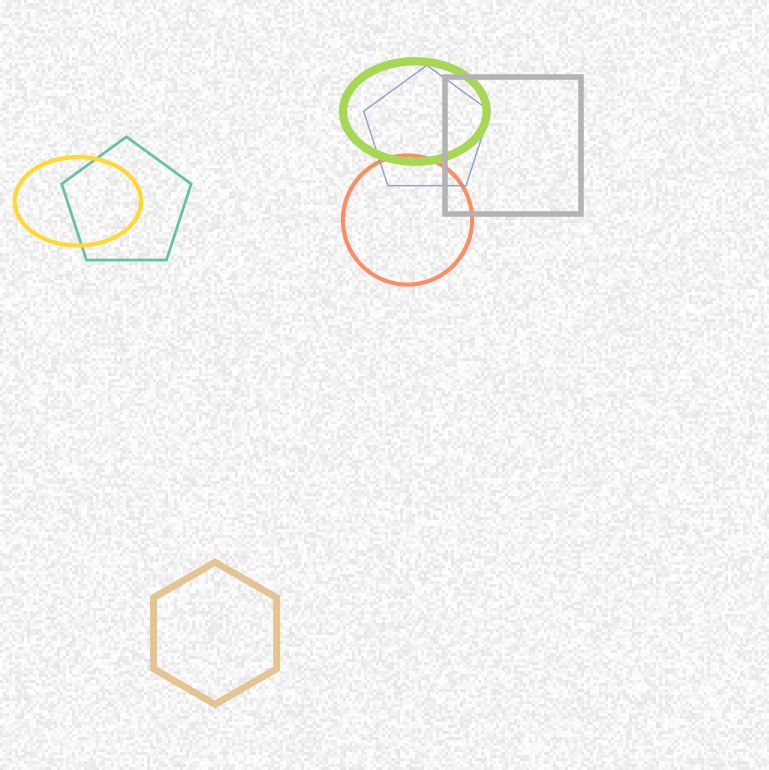[{"shape": "pentagon", "thickness": 1, "radius": 0.44, "center": [0.164, 0.734]}, {"shape": "circle", "thickness": 1.5, "radius": 0.42, "center": [0.529, 0.714]}, {"shape": "pentagon", "thickness": 0.5, "radius": 0.43, "center": [0.554, 0.829]}, {"shape": "oval", "thickness": 3, "radius": 0.47, "center": [0.539, 0.855]}, {"shape": "oval", "thickness": 1.5, "radius": 0.41, "center": [0.101, 0.739]}, {"shape": "hexagon", "thickness": 2.5, "radius": 0.46, "center": [0.279, 0.178]}, {"shape": "square", "thickness": 2, "radius": 0.44, "center": [0.666, 0.811]}]